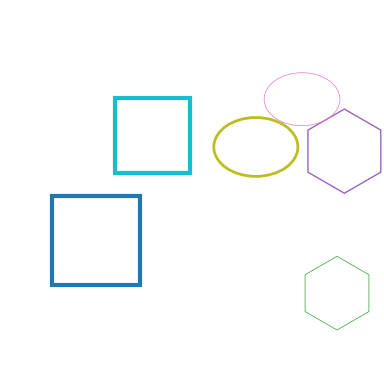[{"shape": "square", "thickness": 3, "radius": 0.58, "center": [0.249, 0.375]}, {"shape": "hexagon", "thickness": 0.5, "radius": 0.48, "center": [0.875, 0.239]}, {"shape": "hexagon", "thickness": 1, "radius": 0.55, "center": [0.894, 0.607]}, {"shape": "oval", "thickness": 0.5, "radius": 0.49, "center": [0.784, 0.742]}, {"shape": "oval", "thickness": 2, "radius": 0.55, "center": [0.665, 0.618]}, {"shape": "square", "thickness": 3, "radius": 0.49, "center": [0.397, 0.649]}]